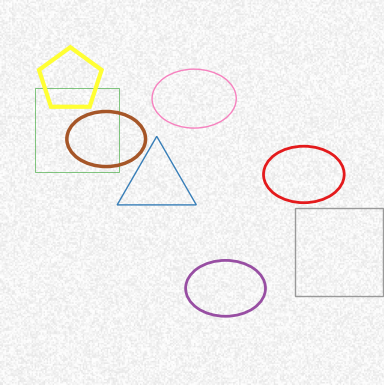[{"shape": "oval", "thickness": 2, "radius": 0.52, "center": [0.789, 0.547]}, {"shape": "triangle", "thickness": 1, "radius": 0.59, "center": [0.407, 0.527]}, {"shape": "square", "thickness": 0.5, "radius": 0.55, "center": [0.2, 0.662]}, {"shape": "oval", "thickness": 2, "radius": 0.52, "center": [0.586, 0.251]}, {"shape": "pentagon", "thickness": 3, "radius": 0.43, "center": [0.183, 0.792]}, {"shape": "oval", "thickness": 2.5, "radius": 0.51, "center": [0.276, 0.639]}, {"shape": "oval", "thickness": 1, "radius": 0.55, "center": [0.504, 0.744]}, {"shape": "square", "thickness": 1, "radius": 0.57, "center": [0.88, 0.346]}]